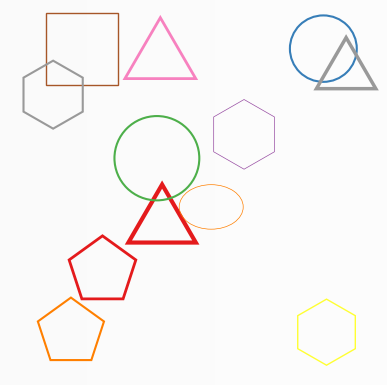[{"shape": "triangle", "thickness": 3, "radius": 0.5, "center": [0.418, 0.42]}, {"shape": "pentagon", "thickness": 2, "radius": 0.45, "center": [0.264, 0.297]}, {"shape": "circle", "thickness": 1.5, "radius": 0.43, "center": [0.834, 0.874]}, {"shape": "circle", "thickness": 1.5, "radius": 0.55, "center": [0.405, 0.589]}, {"shape": "hexagon", "thickness": 0.5, "radius": 0.45, "center": [0.63, 0.651]}, {"shape": "oval", "thickness": 0.5, "radius": 0.41, "center": [0.545, 0.463]}, {"shape": "pentagon", "thickness": 1.5, "radius": 0.45, "center": [0.183, 0.137]}, {"shape": "hexagon", "thickness": 1, "radius": 0.43, "center": [0.843, 0.137]}, {"shape": "square", "thickness": 1, "radius": 0.47, "center": [0.212, 0.873]}, {"shape": "triangle", "thickness": 2, "radius": 0.53, "center": [0.414, 0.849]}, {"shape": "hexagon", "thickness": 1.5, "radius": 0.44, "center": [0.137, 0.754]}, {"shape": "triangle", "thickness": 2.5, "radius": 0.44, "center": [0.893, 0.814]}]